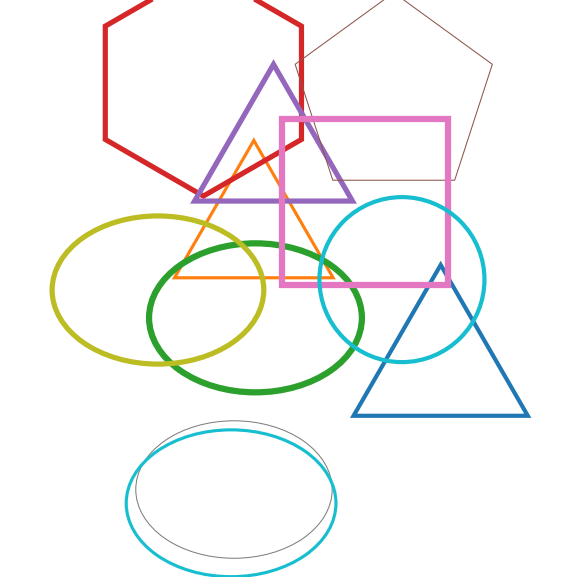[{"shape": "triangle", "thickness": 2, "radius": 0.87, "center": [0.763, 0.366]}, {"shape": "triangle", "thickness": 1.5, "radius": 0.79, "center": [0.44, 0.597]}, {"shape": "oval", "thickness": 3, "radius": 0.92, "center": [0.442, 0.449]}, {"shape": "hexagon", "thickness": 2.5, "radius": 0.98, "center": [0.352, 0.856]}, {"shape": "triangle", "thickness": 2.5, "radius": 0.79, "center": [0.474, 0.73]}, {"shape": "pentagon", "thickness": 0.5, "radius": 0.9, "center": [0.682, 0.832]}, {"shape": "square", "thickness": 3, "radius": 0.72, "center": [0.633, 0.649]}, {"shape": "oval", "thickness": 0.5, "radius": 0.85, "center": [0.405, 0.151]}, {"shape": "oval", "thickness": 2.5, "radius": 0.92, "center": [0.273, 0.497]}, {"shape": "circle", "thickness": 2, "radius": 0.71, "center": [0.696, 0.515]}, {"shape": "oval", "thickness": 1.5, "radius": 0.91, "center": [0.4, 0.128]}]